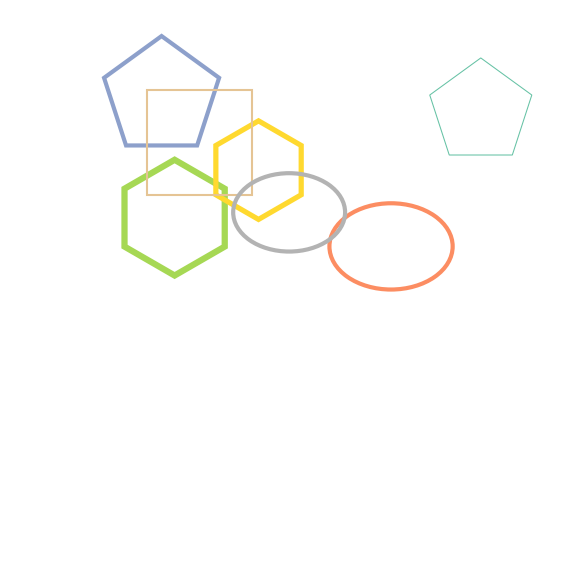[{"shape": "pentagon", "thickness": 0.5, "radius": 0.46, "center": [0.833, 0.806]}, {"shape": "oval", "thickness": 2, "radius": 0.53, "center": [0.677, 0.572]}, {"shape": "pentagon", "thickness": 2, "radius": 0.52, "center": [0.28, 0.832]}, {"shape": "hexagon", "thickness": 3, "radius": 0.5, "center": [0.302, 0.622]}, {"shape": "hexagon", "thickness": 2.5, "radius": 0.43, "center": [0.448, 0.705]}, {"shape": "square", "thickness": 1, "radius": 0.46, "center": [0.345, 0.752]}, {"shape": "oval", "thickness": 2, "radius": 0.48, "center": [0.501, 0.631]}]